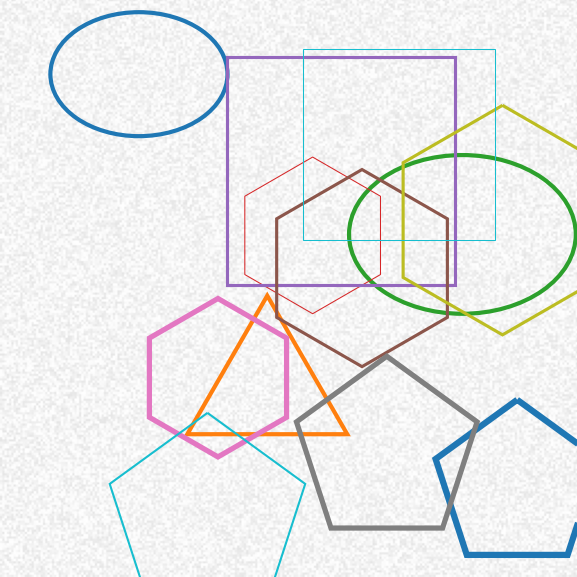[{"shape": "pentagon", "thickness": 3, "radius": 0.74, "center": [0.896, 0.158]}, {"shape": "oval", "thickness": 2, "radius": 0.77, "center": [0.241, 0.871]}, {"shape": "triangle", "thickness": 2, "radius": 0.8, "center": [0.463, 0.327]}, {"shape": "oval", "thickness": 2, "radius": 0.98, "center": [0.801, 0.593]}, {"shape": "hexagon", "thickness": 0.5, "radius": 0.68, "center": [0.541, 0.592]}, {"shape": "square", "thickness": 1.5, "radius": 0.99, "center": [0.591, 0.703]}, {"shape": "hexagon", "thickness": 1.5, "radius": 0.85, "center": [0.627, 0.535]}, {"shape": "hexagon", "thickness": 2.5, "radius": 0.69, "center": [0.377, 0.345]}, {"shape": "pentagon", "thickness": 2.5, "radius": 0.82, "center": [0.67, 0.218]}, {"shape": "hexagon", "thickness": 1.5, "radius": 0.99, "center": [0.87, 0.618]}, {"shape": "pentagon", "thickness": 1, "radius": 0.89, "center": [0.359, 0.106]}, {"shape": "square", "thickness": 0.5, "radius": 0.83, "center": [0.691, 0.749]}]